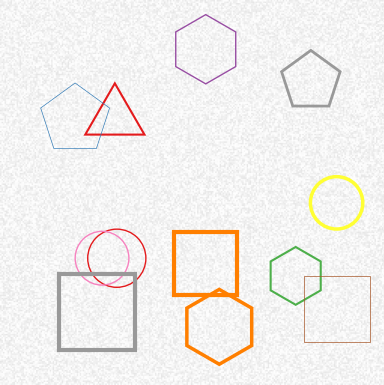[{"shape": "circle", "thickness": 1, "radius": 0.38, "center": [0.303, 0.329]}, {"shape": "triangle", "thickness": 1.5, "radius": 0.44, "center": [0.298, 0.695]}, {"shape": "pentagon", "thickness": 0.5, "radius": 0.47, "center": [0.195, 0.69]}, {"shape": "hexagon", "thickness": 1.5, "radius": 0.38, "center": [0.768, 0.283]}, {"shape": "hexagon", "thickness": 1, "radius": 0.45, "center": [0.534, 0.872]}, {"shape": "hexagon", "thickness": 2.5, "radius": 0.49, "center": [0.57, 0.151]}, {"shape": "square", "thickness": 3, "radius": 0.41, "center": [0.534, 0.316]}, {"shape": "circle", "thickness": 2.5, "radius": 0.34, "center": [0.874, 0.473]}, {"shape": "square", "thickness": 0.5, "radius": 0.43, "center": [0.876, 0.197]}, {"shape": "circle", "thickness": 1, "radius": 0.35, "center": [0.265, 0.329]}, {"shape": "pentagon", "thickness": 2, "radius": 0.4, "center": [0.807, 0.789]}, {"shape": "square", "thickness": 3, "radius": 0.49, "center": [0.252, 0.189]}]